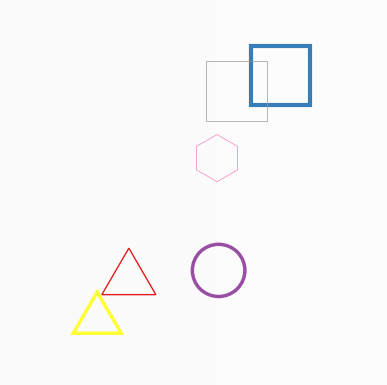[{"shape": "triangle", "thickness": 1, "radius": 0.4, "center": [0.333, 0.275]}, {"shape": "square", "thickness": 3, "radius": 0.38, "center": [0.723, 0.803]}, {"shape": "circle", "thickness": 2.5, "radius": 0.34, "center": [0.564, 0.298]}, {"shape": "triangle", "thickness": 2.5, "radius": 0.36, "center": [0.251, 0.17]}, {"shape": "hexagon", "thickness": 0.5, "radius": 0.31, "center": [0.56, 0.589]}, {"shape": "square", "thickness": 0.5, "radius": 0.39, "center": [0.61, 0.763]}]